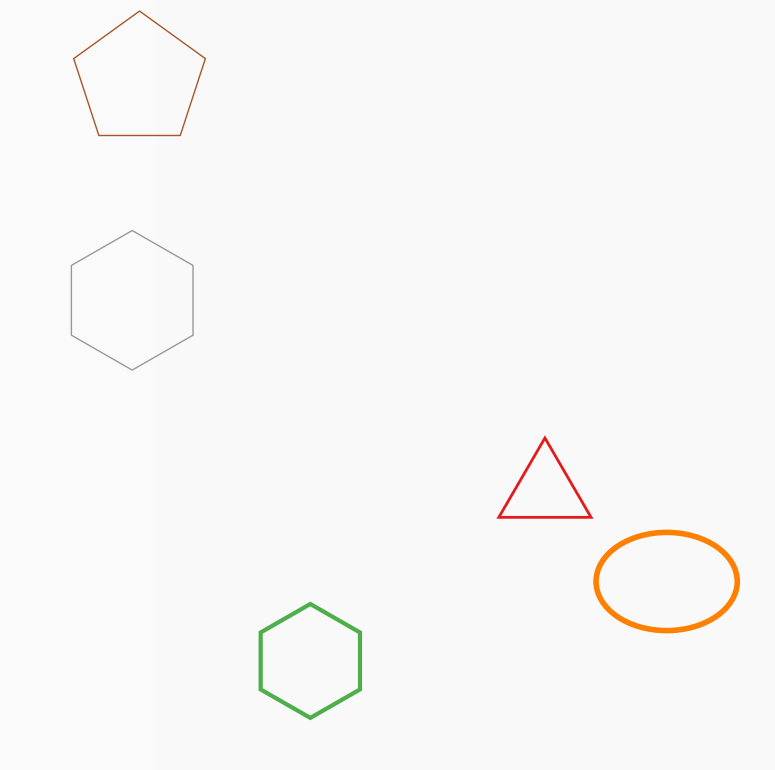[{"shape": "triangle", "thickness": 1, "radius": 0.34, "center": [0.703, 0.362]}, {"shape": "hexagon", "thickness": 1.5, "radius": 0.37, "center": [0.4, 0.142]}, {"shape": "oval", "thickness": 2, "radius": 0.46, "center": [0.86, 0.245]}, {"shape": "pentagon", "thickness": 0.5, "radius": 0.45, "center": [0.18, 0.896]}, {"shape": "hexagon", "thickness": 0.5, "radius": 0.45, "center": [0.171, 0.61]}]